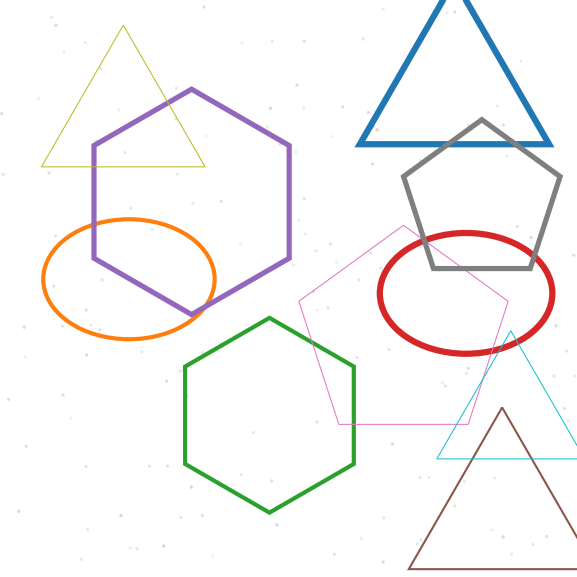[{"shape": "triangle", "thickness": 3, "radius": 0.95, "center": [0.787, 0.844]}, {"shape": "oval", "thickness": 2, "radius": 0.74, "center": [0.223, 0.516]}, {"shape": "hexagon", "thickness": 2, "radius": 0.84, "center": [0.467, 0.28]}, {"shape": "oval", "thickness": 3, "radius": 0.75, "center": [0.807, 0.491]}, {"shape": "hexagon", "thickness": 2.5, "radius": 0.98, "center": [0.332, 0.65]}, {"shape": "triangle", "thickness": 1, "radius": 0.93, "center": [0.869, 0.107]}, {"shape": "pentagon", "thickness": 0.5, "radius": 0.95, "center": [0.699, 0.418]}, {"shape": "pentagon", "thickness": 2.5, "radius": 0.71, "center": [0.834, 0.649]}, {"shape": "triangle", "thickness": 0.5, "radius": 0.82, "center": [0.213, 0.792]}, {"shape": "triangle", "thickness": 0.5, "radius": 0.74, "center": [0.884, 0.278]}]